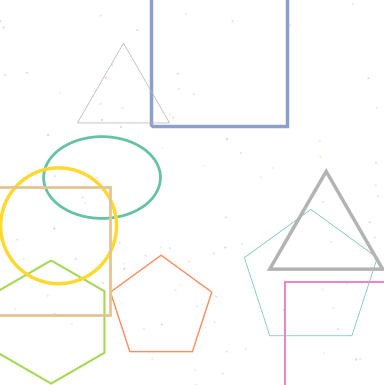[{"shape": "pentagon", "thickness": 0.5, "radius": 0.91, "center": [0.807, 0.275]}, {"shape": "oval", "thickness": 2, "radius": 0.76, "center": [0.265, 0.539]}, {"shape": "pentagon", "thickness": 1, "radius": 0.69, "center": [0.418, 0.199]}, {"shape": "square", "thickness": 2.5, "radius": 0.88, "center": [0.568, 0.849]}, {"shape": "square", "thickness": 1.5, "radius": 0.75, "center": [0.889, 0.118]}, {"shape": "hexagon", "thickness": 1.5, "radius": 0.8, "center": [0.133, 0.164]}, {"shape": "circle", "thickness": 2.5, "radius": 0.75, "center": [0.152, 0.414]}, {"shape": "square", "thickness": 2, "radius": 0.83, "center": [0.119, 0.348]}, {"shape": "triangle", "thickness": 0.5, "radius": 0.69, "center": [0.321, 0.75]}, {"shape": "triangle", "thickness": 2.5, "radius": 0.85, "center": [0.847, 0.386]}]